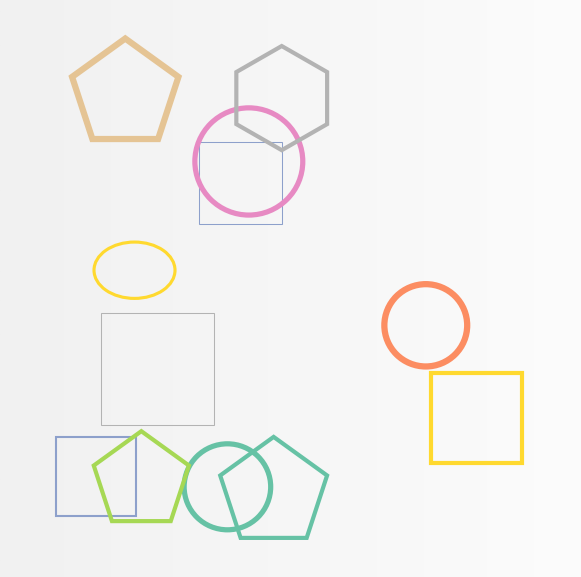[{"shape": "circle", "thickness": 2.5, "radius": 0.37, "center": [0.391, 0.156]}, {"shape": "pentagon", "thickness": 2, "radius": 0.48, "center": [0.471, 0.146]}, {"shape": "circle", "thickness": 3, "radius": 0.36, "center": [0.733, 0.436]}, {"shape": "square", "thickness": 0.5, "radius": 0.35, "center": [0.414, 0.682]}, {"shape": "square", "thickness": 1, "radius": 0.34, "center": [0.165, 0.174]}, {"shape": "circle", "thickness": 2.5, "radius": 0.46, "center": [0.428, 0.72]}, {"shape": "pentagon", "thickness": 2, "radius": 0.43, "center": [0.243, 0.166]}, {"shape": "oval", "thickness": 1.5, "radius": 0.35, "center": [0.231, 0.531]}, {"shape": "square", "thickness": 2, "radius": 0.39, "center": [0.82, 0.276]}, {"shape": "pentagon", "thickness": 3, "radius": 0.48, "center": [0.215, 0.836]}, {"shape": "hexagon", "thickness": 2, "radius": 0.45, "center": [0.485, 0.829]}, {"shape": "square", "thickness": 0.5, "radius": 0.49, "center": [0.271, 0.36]}]